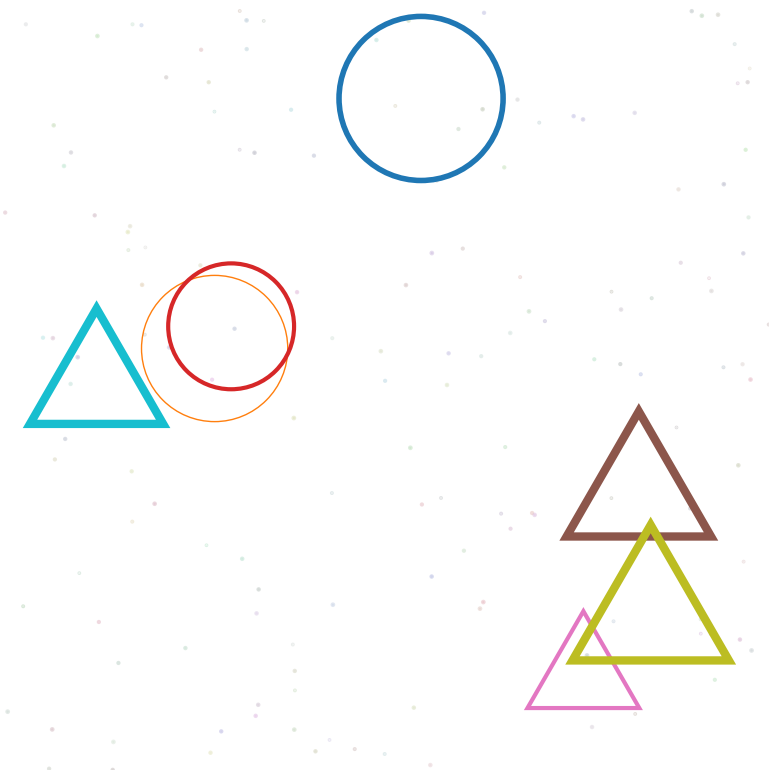[{"shape": "circle", "thickness": 2, "radius": 0.53, "center": [0.547, 0.872]}, {"shape": "circle", "thickness": 0.5, "radius": 0.47, "center": [0.279, 0.547]}, {"shape": "circle", "thickness": 1.5, "radius": 0.41, "center": [0.3, 0.576]}, {"shape": "triangle", "thickness": 3, "radius": 0.54, "center": [0.83, 0.357]}, {"shape": "triangle", "thickness": 1.5, "radius": 0.42, "center": [0.758, 0.122]}, {"shape": "triangle", "thickness": 3, "radius": 0.59, "center": [0.845, 0.201]}, {"shape": "triangle", "thickness": 3, "radius": 0.5, "center": [0.125, 0.499]}]